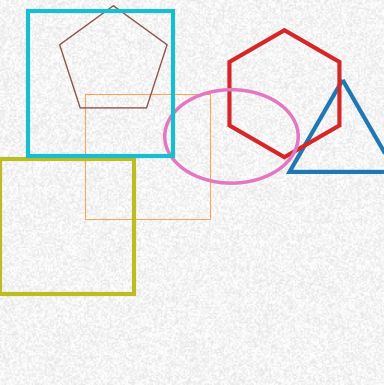[{"shape": "triangle", "thickness": 3, "radius": 0.8, "center": [0.89, 0.633]}, {"shape": "square", "thickness": 0.5, "radius": 0.81, "center": [0.383, 0.594]}, {"shape": "hexagon", "thickness": 3, "radius": 0.82, "center": [0.739, 0.757]}, {"shape": "pentagon", "thickness": 1, "radius": 0.73, "center": [0.294, 0.838]}, {"shape": "oval", "thickness": 2.5, "radius": 0.87, "center": [0.601, 0.646]}, {"shape": "square", "thickness": 3, "radius": 0.88, "center": [0.174, 0.412]}, {"shape": "square", "thickness": 3, "radius": 0.94, "center": [0.261, 0.784]}]